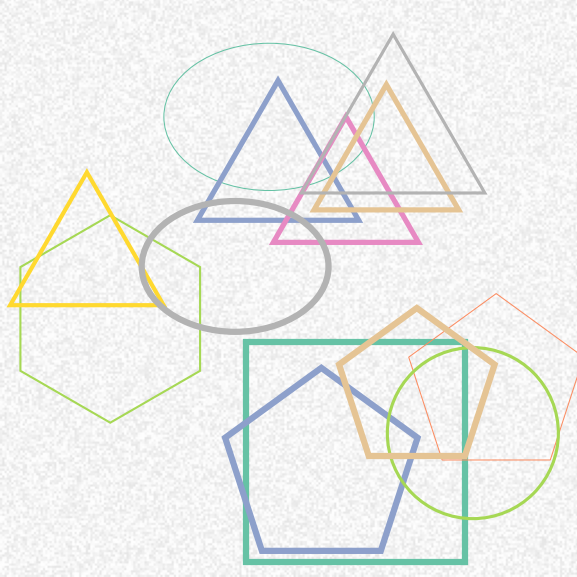[{"shape": "square", "thickness": 3, "radius": 0.95, "center": [0.615, 0.217]}, {"shape": "oval", "thickness": 0.5, "radius": 0.91, "center": [0.466, 0.797]}, {"shape": "pentagon", "thickness": 0.5, "radius": 0.8, "center": [0.859, 0.331]}, {"shape": "triangle", "thickness": 2.5, "radius": 0.81, "center": [0.481, 0.698]}, {"shape": "pentagon", "thickness": 3, "radius": 0.88, "center": [0.556, 0.187]}, {"shape": "triangle", "thickness": 2.5, "radius": 0.73, "center": [0.599, 0.652]}, {"shape": "circle", "thickness": 1.5, "radius": 0.74, "center": [0.819, 0.249]}, {"shape": "hexagon", "thickness": 1, "radius": 0.9, "center": [0.191, 0.447]}, {"shape": "triangle", "thickness": 2, "radius": 0.77, "center": [0.15, 0.547]}, {"shape": "pentagon", "thickness": 3, "radius": 0.71, "center": [0.722, 0.324]}, {"shape": "triangle", "thickness": 2.5, "radius": 0.72, "center": [0.669, 0.708]}, {"shape": "triangle", "thickness": 1.5, "radius": 0.92, "center": [0.681, 0.757]}, {"shape": "oval", "thickness": 3, "radius": 0.81, "center": [0.407, 0.538]}]